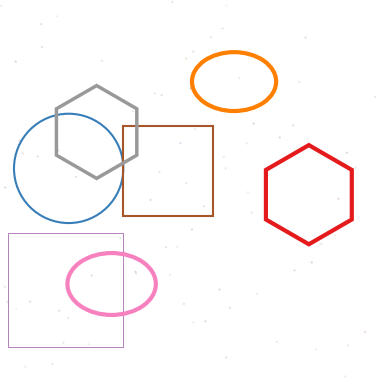[{"shape": "hexagon", "thickness": 3, "radius": 0.64, "center": [0.802, 0.494]}, {"shape": "circle", "thickness": 1.5, "radius": 0.71, "center": [0.178, 0.563]}, {"shape": "square", "thickness": 0.5, "radius": 0.74, "center": [0.17, 0.247]}, {"shape": "oval", "thickness": 3, "radius": 0.55, "center": [0.608, 0.788]}, {"shape": "square", "thickness": 1.5, "radius": 0.59, "center": [0.436, 0.556]}, {"shape": "oval", "thickness": 3, "radius": 0.57, "center": [0.29, 0.262]}, {"shape": "hexagon", "thickness": 2.5, "radius": 0.6, "center": [0.251, 0.657]}]